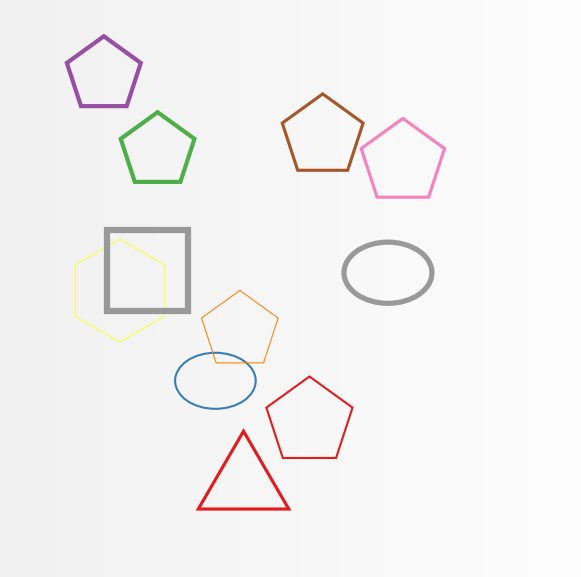[{"shape": "pentagon", "thickness": 1, "radius": 0.39, "center": [0.532, 0.269]}, {"shape": "triangle", "thickness": 1.5, "radius": 0.45, "center": [0.419, 0.163]}, {"shape": "oval", "thickness": 1, "radius": 0.35, "center": [0.371, 0.34]}, {"shape": "pentagon", "thickness": 2, "radius": 0.33, "center": [0.271, 0.738]}, {"shape": "pentagon", "thickness": 2, "radius": 0.33, "center": [0.179, 0.869]}, {"shape": "pentagon", "thickness": 0.5, "radius": 0.35, "center": [0.413, 0.427]}, {"shape": "hexagon", "thickness": 0.5, "radius": 0.45, "center": [0.206, 0.496]}, {"shape": "pentagon", "thickness": 1.5, "radius": 0.37, "center": [0.555, 0.763]}, {"shape": "pentagon", "thickness": 1.5, "radius": 0.38, "center": [0.693, 0.719]}, {"shape": "square", "thickness": 3, "radius": 0.35, "center": [0.253, 0.53]}, {"shape": "oval", "thickness": 2.5, "radius": 0.38, "center": [0.667, 0.527]}]